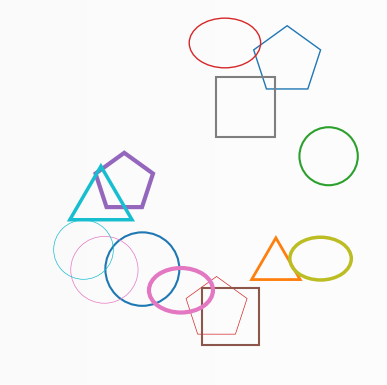[{"shape": "circle", "thickness": 1.5, "radius": 0.48, "center": [0.367, 0.301]}, {"shape": "pentagon", "thickness": 1, "radius": 0.45, "center": [0.741, 0.842]}, {"shape": "triangle", "thickness": 2, "radius": 0.36, "center": [0.712, 0.31]}, {"shape": "circle", "thickness": 1.5, "radius": 0.38, "center": [0.848, 0.594]}, {"shape": "oval", "thickness": 1, "radius": 0.46, "center": [0.58, 0.888]}, {"shape": "pentagon", "thickness": 0.5, "radius": 0.41, "center": [0.559, 0.199]}, {"shape": "pentagon", "thickness": 3, "radius": 0.39, "center": [0.321, 0.525]}, {"shape": "square", "thickness": 1.5, "radius": 0.37, "center": [0.595, 0.177]}, {"shape": "oval", "thickness": 3, "radius": 0.41, "center": [0.467, 0.246]}, {"shape": "circle", "thickness": 0.5, "radius": 0.43, "center": [0.269, 0.299]}, {"shape": "square", "thickness": 1.5, "radius": 0.39, "center": [0.634, 0.722]}, {"shape": "oval", "thickness": 2.5, "radius": 0.4, "center": [0.827, 0.328]}, {"shape": "circle", "thickness": 0.5, "radius": 0.38, "center": [0.216, 0.351]}, {"shape": "triangle", "thickness": 2.5, "radius": 0.46, "center": [0.26, 0.476]}]